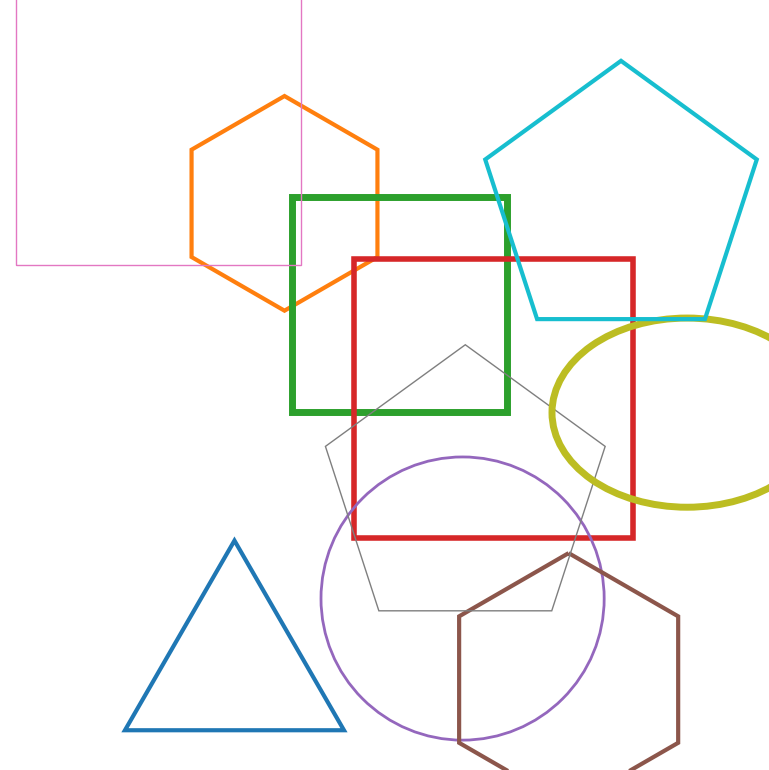[{"shape": "triangle", "thickness": 1.5, "radius": 0.82, "center": [0.304, 0.134]}, {"shape": "hexagon", "thickness": 1.5, "radius": 0.7, "center": [0.369, 0.736]}, {"shape": "square", "thickness": 2.5, "radius": 0.7, "center": [0.519, 0.604]}, {"shape": "square", "thickness": 2, "radius": 0.91, "center": [0.64, 0.483]}, {"shape": "circle", "thickness": 1, "radius": 0.92, "center": [0.601, 0.223]}, {"shape": "hexagon", "thickness": 1.5, "radius": 0.82, "center": [0.739, 0.117]}, {"shape": "square", "thickness": 0.5, "radius": 0.93, "center": [0.206, 0.841]}, {"shape": "pentagon", "thickness": 0.5, "radius": 0.95, "center": [0.604, 0.361]}, {"shape": "oval", "thickness": 2.5, "radius": 0.88, "center": [0.892, 0.464]}, {"shape": "pentagon", "thickness": 1.5, "radius": 0.93, "center": [0.807, 0.736]}]